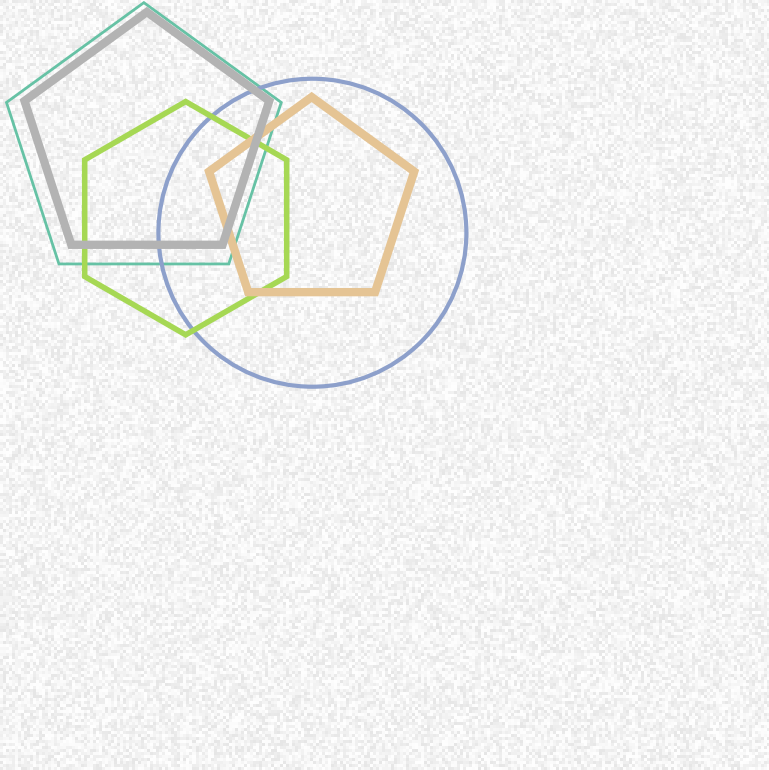[{"shape": "pentagon", "thickness": 1, "radius": 0.94, "center": [0.187, 0.809]}, {"shape": "circle", "thickness": 1.5, "radius": 1.0, "center": [0.406, 0.698]}, {"shape": "hexagon", "thickness": 2, "radius": 0.76, "center": [0.241, 0.717]}, {"shape": "pentagon", "thickness": 3, "radius": 0.7, "center": [0.405, 0.734]}, {"shape": "pentagon", "thickness": 3, "radius": 0.84, "center": [0.191, 0.817]}]